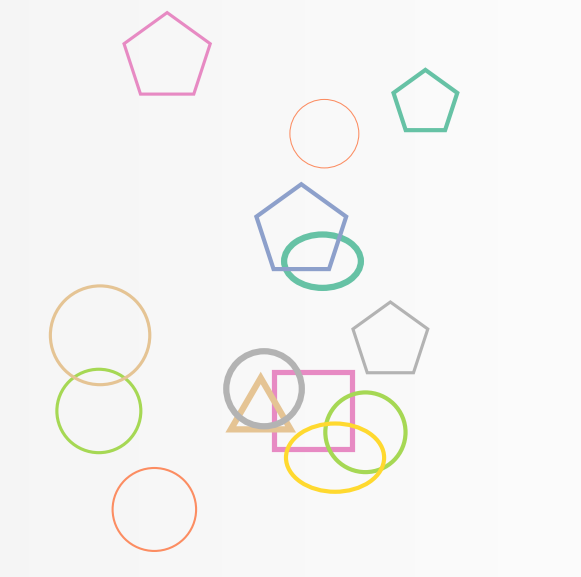[{"shape": "oval", "thickness": 3, "radius": 0.33, "center": [0.555, 0.547]}, {"shape": "pentagon", "thickness": 2, "radius": 0.29, "center": [0.732, 0.82]}, {"shape": "circle", "thickness": 0.5, "radius": 0.3, "center": [0.558, 0.768]}, {"shape": "circle", "thickness": 1, "radius": 0.36, "center": [0.266, 0.117]}, {"shape": "pentagon", "thickness": 2, "radius": 0.41, "center": [0.518, 0.599]}, {"shape": "square", "thickness": 2.5, "radius": 0.34, "center": [0.539, 0.289]}, {"shape": "pentagon", "thickness": 1.5, "radius": 0.39, "center": [0.288, 0.899]}, {"shape": "circle", "thickness": 2, "radius": 0.35, "center": [0.629, 0.251]}, {"shape": "circle", "thickness": 1.5, "radius": 0.36, "center": [0.17, 0.288]}, {"shape": "oval", "thickness": 2, "radius": 0.42, "center": [0.576, 0.207]}, {"shape": "circle", "thickness": 1.5, "radius": 0.43, "center": [0.172, 0.419]}, {"shape": "triangle", "thickness": 3, "radius": 0.3, "center": [0.449, 0.285]}, {"shape": "circle", "thickness": 3, "radius": 0.32, "center": [0.454, 0.326]}, {"shape": "pentagon", "thickness": 1.5, "radius": 0.34, "center": [0.672, 0.408]}]